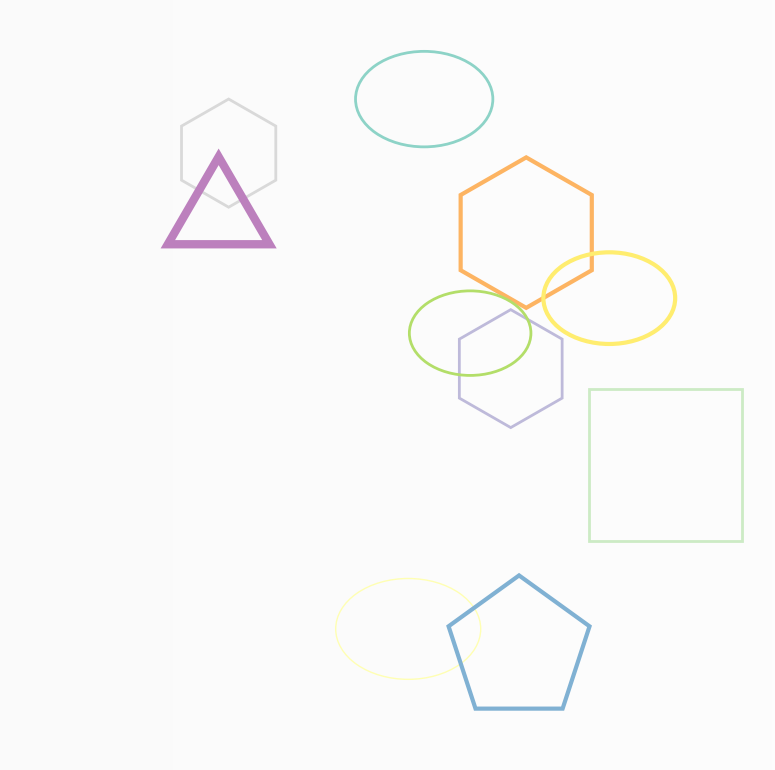[{"shape": "oval", "thickness": 1, "radius": 0.44, "center": [0.547, 0.871]}, {"shape": "oval", "thickness": 0.5, "radius": 0.47, "center": [0.527, 0.183]}, {"shape": "hexagon", "thickness": 1, "radius": 0.38, "center": [0.659, 0.521]}, {"shape": "pentagon", "thickness": 1.5, "radius": 0.48, "center": [0.67, 0.157]}, {"shape": "hexagon", "thickness": 1.5, "radius": 0.49, "center": [0.679, 0.698]}, {"shape": "oval", "thickness": 1, "radius": 0.39, "center": [0.607, 0.567]}, {"shape": "hexagon", "thickness": 1, "radius": 0.35, "center": [0.295, 0.801]}, {"shape": "triangle", "thickness": 3, "radius": 0.38, "center": [0.282, 0.721]}, {"shape": "square", "thickness": 1, "radius": 0.5, "center": [0.859, 0.396]}, {"shape": "oval", "thickness": 1.5, "radius": 0.43, "center": [0.786, 0.613]}]